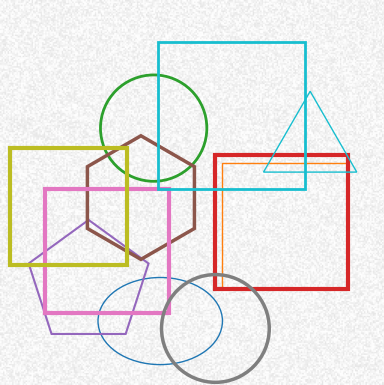[{"shape": "oval", "thickness": 1, "radius": 0.81, "center": [0.416, 0.166]}, {"shape": "square", "thickness": 1, "radius": 0.82, "center": [0.74, 0.414]}, {"shape": "circle", "thickness": 2, "radius": 0.69, "center": [0.399, 0.667]}, {"shape": "square", "thickness": 3, "radius": 0.87, "center": [0.732, 0.423]}, {"shape": "pentagon", "thickness": 1.5, "radius": 0.82, "center": [0.23, 0.265]}, {"shape": "hexagon", "thickness": 2.5, "radius": 0.8, "center": [0.366, 0.487]}, {"shape": "square", "thickness": 3, "radius": 0.81, "center": [0.278, 0.349]}, {"shape": "circle", "thickness": 2.5, "radius": 0.7, "center": [0.559, 0.147]}, {"shape": "square", "thickness": 3, "radius": 0.76, "center": [0.177, 0.464]}, {"shape": "triangle", "thickness": 1, "radius": 0.7, "center": [0.806, 0.623]}, {"shape": "square", "thickness": 2, "radius": 0.96, "center": [0.602, 0.701]}]